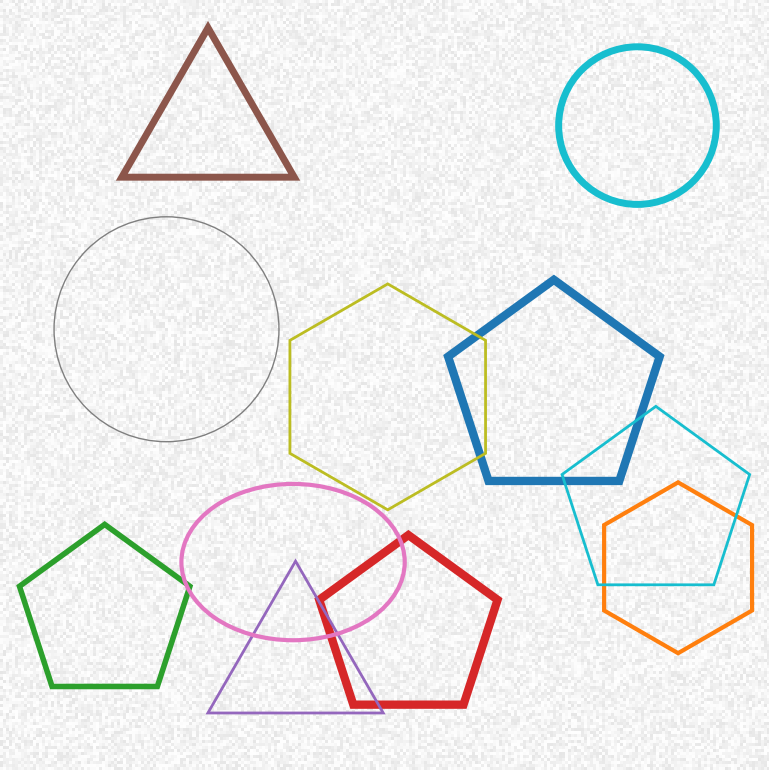[{"shape": "pentagon", "thickness": 3, "radius": 0.72, "center": [0.719, 0.492]}, {"shape": "hexagon", "thickness": 1.5, "radius": 0.55, "center": [0.881, 0.263]}, {"shape": "pentagon", "thickness": 2, "radius": 0.58, "center": [0.136, 0.203]}, {"shape": "pentagon", "thickness": 3, "radius": 0.61, "center": [0.53, 0.183]}, {"shape": "triangle", "thickness": 1, "radius": 0.66, "center": [0.384, 0.14]}, {"shape": "triangle", "thickness": 2.5, "radius": 0.65, "center": [0.27, 0.835]}, {"shape": "oval", "thickness": 1.5, "radius": 0.73, "center": [0.381, 0.27]}, {"shape": "circle", "thickness": 0.5, "radius": 0.73, "center": [0.216, 0.572]}, {"shape": "hexagon", "thickness": 1, "radius": 0.73, "center": [0.504, 0.485]}, {"shape": "pentagon", "thickness": 1, "radius": 0.64, "center": [0.852, 0.344]}, {"shape": "circle", "thickness": 2.5, "radius": 0.51, "center": [0.828, 0.837]}]